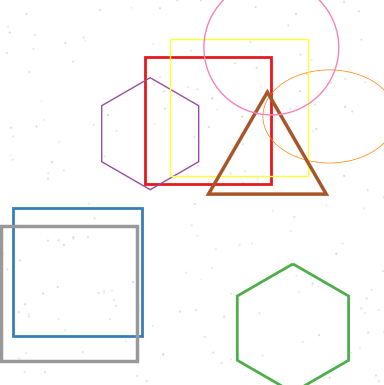[{"shape": "square", "thickness": 2, "radius": 0.82, "center": [0.54, 0.687]}, {"shape": "square", "thickness": 2, "radius": 0.83, "center": [0.202, 0.293]}, {"shape": "hexagon", "thickness": 2, "radius": 0.83, "center": [0.761, 0.148]}, {"shape": "hexagon", "thickness": 1, "radius": 0.73, "center": [0.39, 0.653]}, {"shape": "oval", "thickness": 0.5, "radius": 0.86, "center": [0.856, 0.698]}, {"shape": "square", "thickness": 1, "radius": 0.89, "center": [0.62, 0.721]}, {"shape": "triangle", "thickness": 2.5, "radius": 0.88, "center": [0.694, 0.584]}, {"shape": "circle", "thickness": 1, "radius": 0.88, "center": [0.705, 0.877]}, {"shape": "square", "thickness": 2.5, "radius": 0.88, "center": [0.179, 0.237]}]